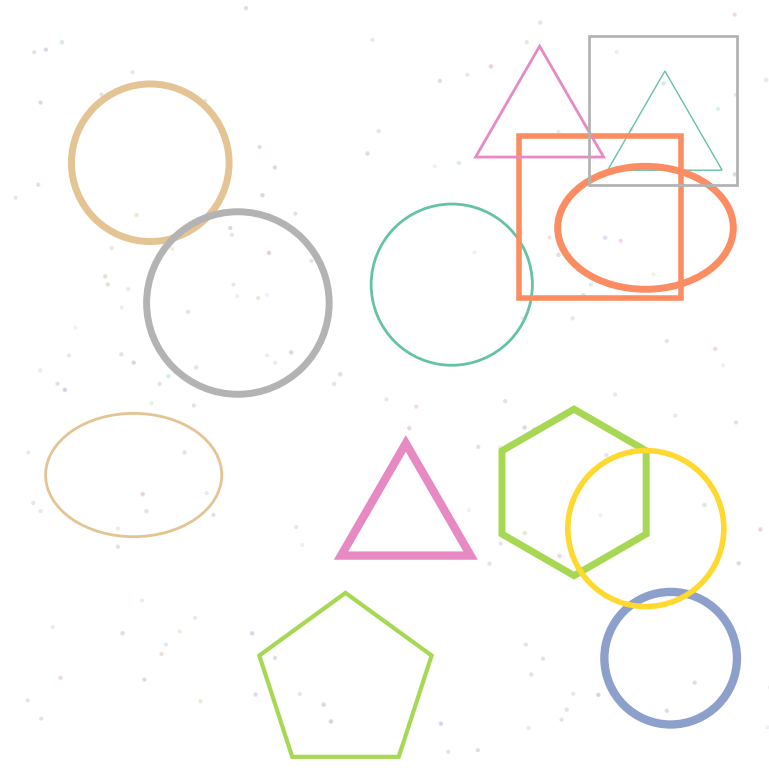[{"shape": "circle", "thickness": 1, "radius": 0.52, "center": [0.587, 0.63]}, {"shape": "triangle", "thickness": 0.5, "radius": 0.43, "center": [0.863, 0.822]}, {"shape": "square", "thickness": 2, "radius": 0.53, "center": [0.779, 0.718]}, {"shape": "oval", "thickness": 2.5, "radius": 0.57, "center": [0.838, 0.704]}, {"shape": "circle", "thickness": 3, "radius": 0.43, "center": [0.871, 0.145]}, {"shape": "triangle", "thickness": 1, "radius": 0.48, "center": [0.701, 0.844]}, {"shape": "triangle", "thickness": 3, "radius": 0.49, "center": [0.527, 0.327]}, {"shape": "pentagon", "thickness": 1.5, "radius": 0.59, "center": [0.449, 0.112]}, {"shape": "hexagon", "thickness": 2.5, "radius": 0.54, "center": [0.746, 0.361]}, {"shape": "circle", "thickness": 2, "radius": 0.51, "center": [0.839, 0.314]}, {"shape": "circle", "thickness": 2.5, "radius": 0.51, "center": [0.195, 0.789]}, {"shape": "oval", "thickness": 1, "radius": 0.57, "center": [0.174, 0.383]}, {"shape": "circle", "thickness": 2.5, "radius": 0.59, "center": [0.309, 0.606]}, {"shape": "square", "thickness": 1, "radius": 0.48, "center": [0.861, 0.857]}]